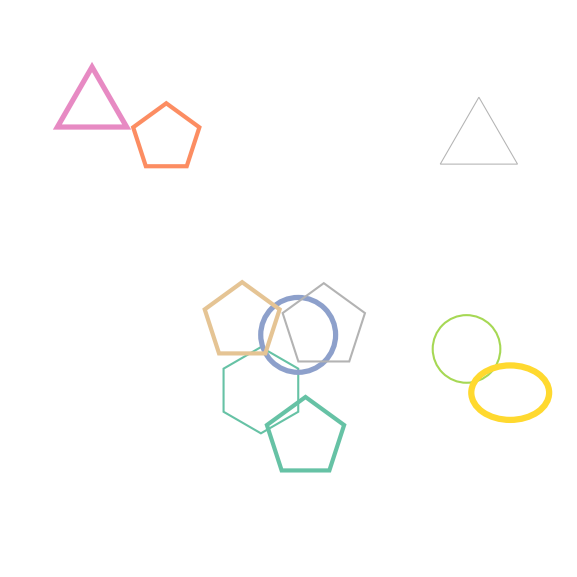[{"shape": "hexagon", "thickness": 1, "radius": 0.37, "center": [0.452, 0.323]}, {"shape": "pentagon", "thickness": 2, "radius": 0.35, "center": [0.529, 0.241]}, {"shape": "pentagon", "thickness": 2, "radius": 0.3, "center": [0.288, 0.76]}, {"shape": "circle", "thickness": 2.5, "radius": 0.32, "center": [0.516, 0.419]}, {"shape": "triangle", "thickness": 2.5, "radius": 0.35, "center": [0.159, 0.814]}, {"shape": "circle", "thickness": 1, "radius": 0.29, "center": [0.808, 0.395]}, {"shape": "oval", "thickness": 3, "radius": 0.34, "center": [0.883, 0.319]}, {"shape": "pentagon", "thickness": 2, "radius": 0.34, "center": [0.419, 0.442]}, {"shape": "pentagon", "thickness": 1, "radius": 0.37, "center": [0.561, 0.434]}, {"shape": "triangle", "thickness": 0.5, "radius": 0.39, "center": [0.829, 0.754]}]